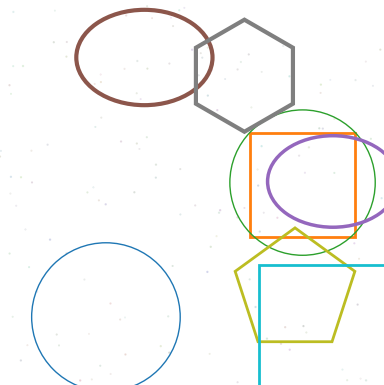[{"shape": "circle", "thickness": 1, "radius": 0.96, "center": [0.275, 0.176]}, {"shape": "square", "thickness": 2, "radius": 0.68, "center": [0.786, 0.52]}, {"shape": "circle", "thickness": 1, "radius": 0.94, "center": [0.786, 0.526]}, {"shape": "oval", "thickness": 2.5, "radius": 0.85, "center": [0.865, 0.529]}, {"shape": "oval", "thickness": 3, "radius": 0.88, "center": [0.375, 0.851]}, {"shape": "hexagon", "thickness": 3, "radius": 0.73, "center": [0.635, 0.803]}, {"shape": "pentagon", "thickness": 2, "radius": 0.82, "center": [0.766, 0.245]}, {"shape": "square", "thickness": 2, "radius": 0.9, "center": [0.853, 0.131]}]